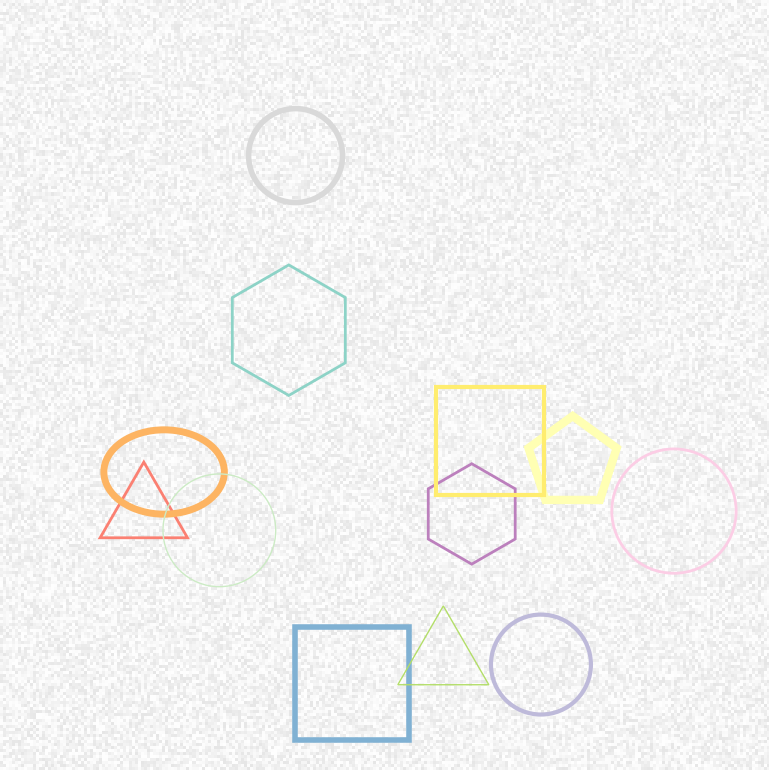[{"shape": "hexagon", "thickness": 1, "radius": 0.42, "center": [0.375, 0.571]}, {"shape": "pentagon", "thickness": 3, "radius": 0.3, "center": [0.744, 0.399]}, {"shape": "circle", "thickness": 1.5, "radius": 0.32, "center": [0.703, 0.137]}, {"shape": "triangle", "thickness": 1, "radius": 0.33, "center": [0.187, 0.334]}, {"shape": "square", "thickness": 2, "radius": 0.37, "center": [0.457, 0.113]}, {"shape": "oval", "thickness": 2.5, "radius": 0.39, "center": [0.213, 0.387]}, {"shape": "triangle", "thickness": 0.5, "radius": 0.34, "center": [0.576, 0.145]}, {"shape": "circle", "thickness": 1, "radius": 0.4, "center": [0.875, 0.336]}, {"shape": "circle", "thickness": 2, "radius": 0.31, "center": [0.384, 0.798]}, {"shape": "hexagon", "thickness": 1, "radius": 0.33, "center": [0.613, 0.333]}, {"shape": "circle", "thickness": 0.5, "radius": 0.37, "center": [0.285, 0.311]}, {"shape": "square", "thickness": 1.5, "radius": 0.35, "center": [0.636, 0.427]}]